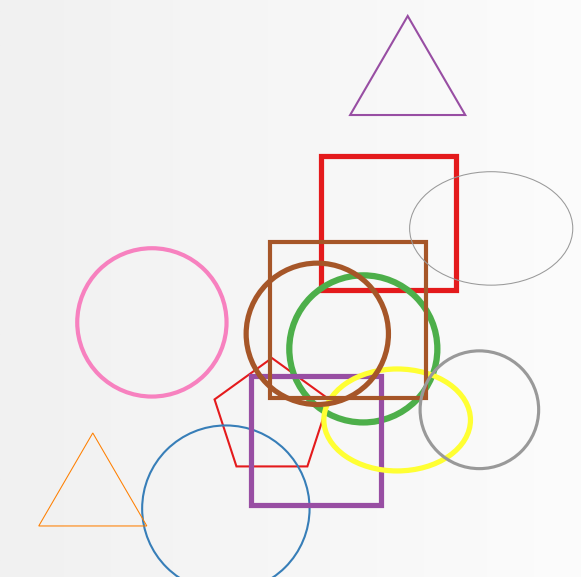[{"shape": "square", "thickness": 2.5, "radius": 0.58, "center": [0.669, 0.614]}, {"shape": "pentagon", "thickness": 1, "radius": 0.52, "center": [0.468, 0.275]}, {"shape": "circle", "thickness": 1, "radius": 0.72, "center": [0.389, 0.118]}, {"shape": "circle", "thickness": 3, "radius": 0.64, "center": [0.625, 0.395]}, {"shape": "triangle", "thickness": 1, "radius": 0.57, "center": [0.701, 0.857]}, {"shape": "square", "thickness": 2.5, "radius": 0.56, "center": [0.544, 0.236]}, {"shape": "triangle", "thickness": 0.5, "radius": 0.54, "center": [0.16, 0.142]}, {"shape": "oval", "thickness": 2.5, "radius": 0.63, "center": [0.683, 0.272]}, {"shape": "circle", "thickness": 2.5, "radius": 0.61, "center": [0.546, 0.421]}, {"shape": "square", "thickness": 2, "radius": 0.67, "center": [0.599, 0.445]}, {"shape": "circle", "thickness": 2, "radius": 0.64, "center": [0.261, 0.441]}, {"shape": "circle", "thickness": 1.5, "radius": 0.51, "center": [0.825, 0.29]}, {"shape": "oval", "thickness": 0.5, "radius": 0.7, "center": [0.845, 0.604]}]